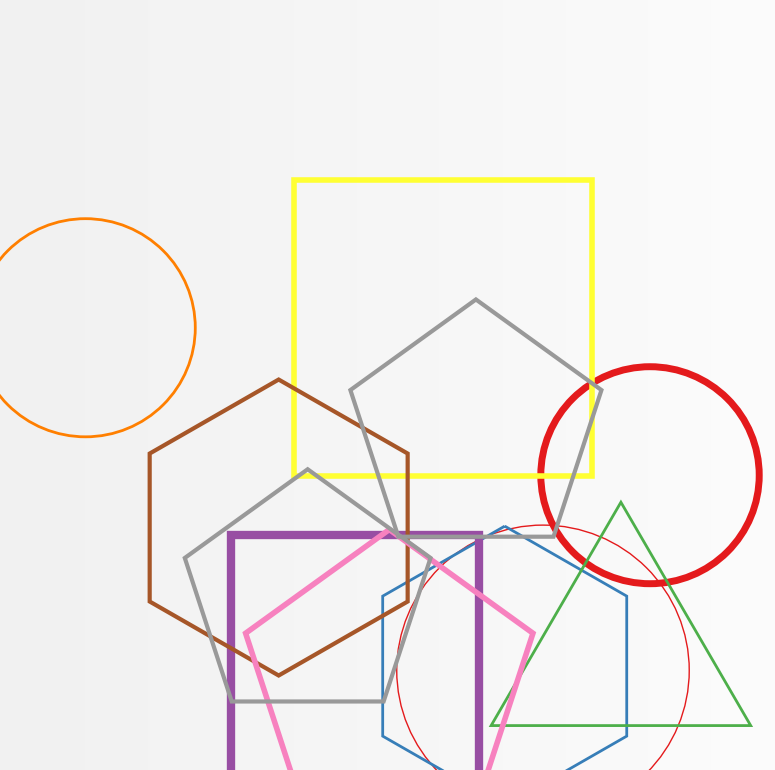[{"shape": "circle", "thickness": 0.5, "radius": 0.94, "center": [0.701, 0.129]}, {"shape": "circle", "thickness": 2.5, "radius": 0.7, "center": [0.839, 0.383]}, {"shape": "hexagon", "thickness": 1, "radius": 0.91, "center": [0.651, 0.135]}, {"shape": "triangle", "thickness": 1, "radius": 0.97, "center": [0.801, 0.154]}, {"shape": "square", "thickness": 3, "radius": 0.8, "center": [0.458, 0.145]}, {"shape": "circle", "thickness": 1, "radius": 0.71, "center": [0.11, 0.574]}, {"shape": "square", "thickness": 2, "radius": 0.96, "center": [0.571, 0.574]}, {"shape": "hexagon", "thickness": 1.5, "radius": 0.96, "center": [0.36, 0.315]}, {"shape": "pentagon", "thickness": 2, "radius": 0.97, "center": [0.502, 0.117]}, {"shape": "pentagon", "thickness": 1.5, "radius": 0.83, "center": [0.397, 0.224]}, {"shape": "pentagon", "thickness": 1.5, "radius": 0.85, "center": [0.614, 0.441]}]